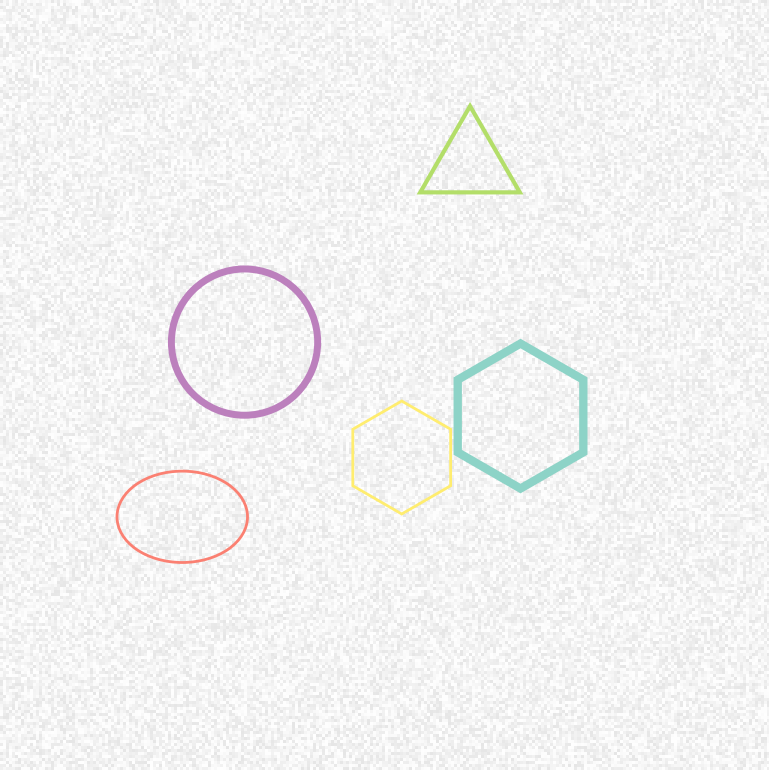[{"shape": "hexagon", "thickness": 3, "radius": 0.47, "center": [0.676, 0.46]}, {"shape": "oval", "thickness": 1, "radius": 0.42, "center": [0.237, 0.329]}, {"shape": "triangle", "thickness": 1.5, "radius": 0.37, "center": [0.61, 0.788]}, {"shape": "circle", "thickness": 2.5, "radius": 0.47, "center": [0.318, 0.556]}, {"shape": "hexagon", "thickness": 1, "radius": 0.37, "center": [0.522, 0.406]}]